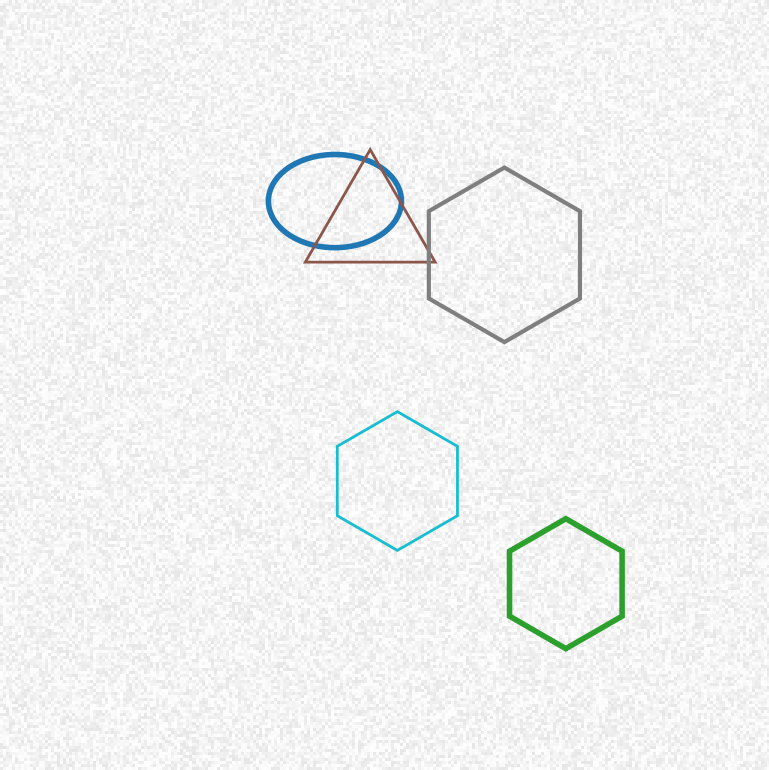[{"shape": "oval", "thickness": 2, "radius": 0.43, "center": [0.435, 0.739]}, {"shape": "hexagon", "thickness": 2, "radius": 0.42, "center": [0.735, 0.242]}, {"shape": "triangle", "thickness": 1, "radius": 0.49, "center": [0.481, 0.708]}, {"shape": "hexagon", "thickness": 1.5, "radius": 0.57, "center": [0.655, 0.669]}, {"shape": "hexagon", "thickness": 1, "radius": 0.45, "center": [0.516, 0.375]}]